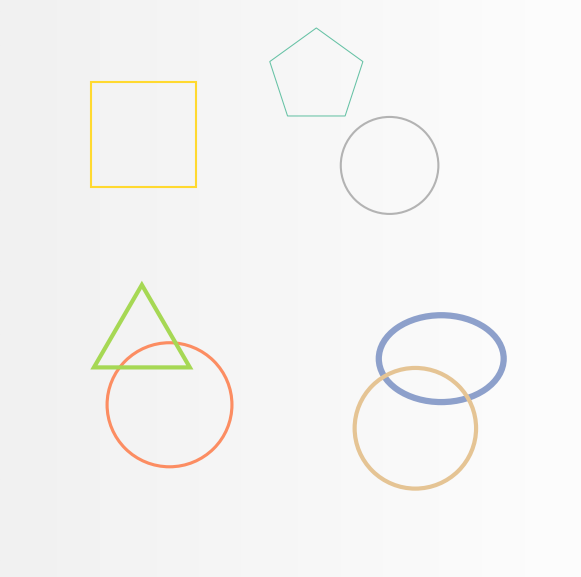[{"shape": "pentagon", "thickness": 0.5, "radius": 0.42, "center": [0.544, 0.866]}, {"shape": "circle", "thickness": 1.5, "radius": 0.54, "center": [0.292, 0.298]}, {"shape": "oval", "thickness": 3, "radius": 0.54, "center": [0.759, 0.378]}, {"shape": "triangle", "thickness": 2, "radius": 0.48, "center": [0.244, 0.411]}, {"shape": "square", "thickness": 1, "radius": 0.45, "center": [0.247, 0.766]}, {"shape": "circle", "thickness": 2, "radius": 0.52, "center": [0.715, 0.258]}, {"shape": "circle", "thickness": 1, "radius": 0.42, "center": [0.67, 0.713]}]